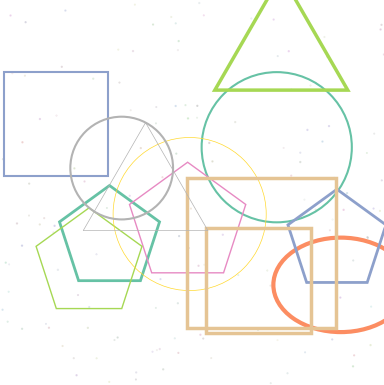[{"shape": "pentagon", "thickness": 2, "radius": 0.68, "center": [0.284, 0.381]}, {"shape": "circle", "thickness": 1.5, "radius": 0.98, "center": [0.719, 0.618]}, {"shape": "oval", "thickness": 3, "radius": 0.88, "center": [0.885, 0.26]}, {"shape": "square", "thickness": 1.5, "radius": 0.67, "center": [0.145, 0.678]}, {"shape": "pentagon", "thickness": 2, "radius": 0.67, "center": [0.875, 0.375]}, {"shape": "pentagon", "thickness": 1, "radius": 0.79, "center": [0.487, 0.42]}, {"shape": "triangle", "thickness": 2.5, "radius": 1.0, "center": [0.731, 0.866]}, {"shape": "pentagon", "thickness": 1, "radius": 0.72, "center": [0.231, 0.315]}, {"shape": "circle", "thickness": 0.5, "radius": 0.99, "center": [0.493, 0.444]}, {"shape": "square", "thickness": 2.5, "radius": 0.97, "center": [0.679, 0.343]}, {"shape": "square", "thickness": 2.5, "radius": 0.68, "center": [0.67, 0.272]}, {"shape": "circle", "thickness": 1.5, "radius": 0.67, "center": [0.316, 0.563]}, {"shape": "triangle", "thickness": 0.5, "radius": 0.93, "center": [0.378, 0.495]}]